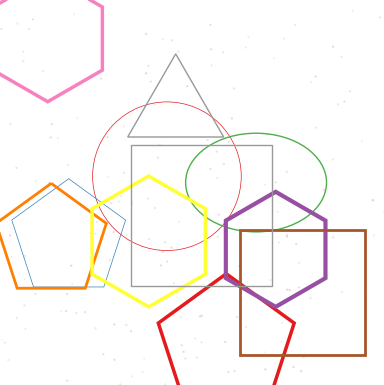[{"shape": "pentagon", "thickness": 2.5, "radius": 0.93, "center": [0.588, 0.103]}, {"shape": "circle", "thickness": 0.5, "radius": 0.97, "center": [0.434, 0.542]}, {"shape": "pentagon", "thickness": 0.5, "radius": 0.78, "center": [0.178, 0.38]}, {"shape": "oval", "thickness": 1, "radius": 0.92, "center": [0.665, 0.526]}, {"shape": "hexagon", "thickness": 3, "radius": 0.75, "center": [0.716, 0.352]}, {"shape": "pentagon", "thickness": 2, "radius": 0.75, "center": [0.133, 0.373]}, {"shape": "hexagon", "thickness": 2.5, "radius": 0.85, "center": [0.386, 0.373]}, {"shape": "square", "thickness": 2, "radius": 0.81, "center": [0.785, 0.241]}, {"shape": "hexagon", "thickness": 2.5, "radius": 0.82, "center": [0.124, 0.9]}, {"shape": "triangle", "thickness": 1, "radius": 0.72, "center": [0.456, 0.716]}, {"shape": "square", "thickness": 1, "radius": 0.91, "center": [0.524, 0.44]}]